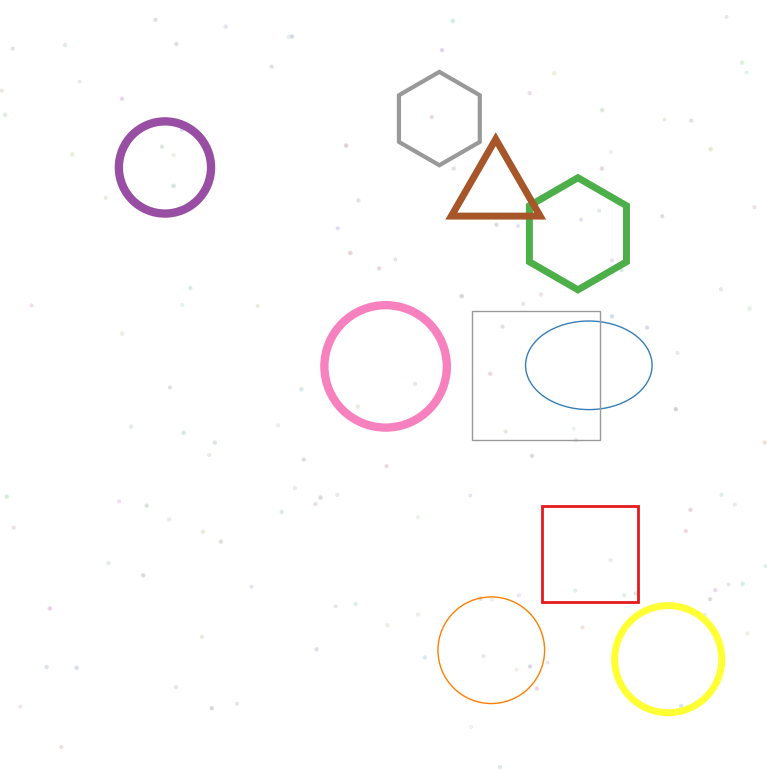[{"shape": "square", "thickness": 1, "radius": 0.31, "center": [0.766, 0.28]}, {"shape": "oval", "thickness": 0.5, "radius": 0.41, "center": [0.765, 0.526]}, {"shape": "hexagon", "thickness": 2.5, "radius": 0.36, "center": [0.751, 0.696]}, {"shape": "circle", "thickness": 3, "radius": 0.3, "center": [0.214, 0.782]}, {"shape": "circle", "thickness": 0.5, "radius": 0.35, "center": [0.638, 0.156]}, {"shape": "circle", "thickness": 2.5, "radius": 0.35, "center": [0.868, 0.144]}, {"shape": "triangle", "thickness": 2.5, "radius": 0.33, "center": [0.644, 0.753]}, {"shape": "circle", "thickness": 3, "radius": 0.4, "center": [0.501, 0.524]}, {"shape": "hexagon", "thickness": 1.5, "radius": 0.3, "center": [0.571, 0.846]}, {"shape": "square", "thickness": 0.5, "radius": 0.42, "center": [0.696, 0.512]}]